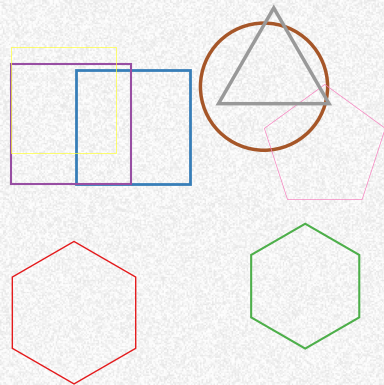[{"shape": "hexagon", "thickness": 1, "radius": 0.93, "center": [0.192, 0.188]}, {"shape": "square", "thickness": 2, "radius": 0.74, "center": [0.346, 0.67]}, {"shape": "hexagon", "thickness": 1.5, "radius": 0.81, "center": [0.793, 0.257]}, {"shape": "square", "thickness": 1.5, "radius": 0.78, "center": [0.185, 0.677]}, {"shape": "square", "thickness": 0.5, "radius": 0.68, "center": [0.164, 0.74]}, {"shape": "circle", "thickness": 2.5, "radius": 0.83, "center": [0.686, 0.775]}, {"shape": "pentagon", "thickness": 0.5, "radius": 0.83, "center": [0.844, 0.616]}, {"shape": "triangle", "thickness": 2.5, "radius": 0.83, "center": [0.711, 0.814]}]